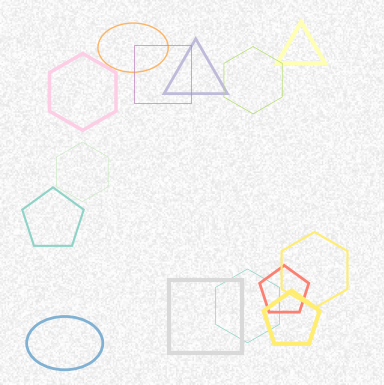[{"shape": "hexagon", "thickness": 0.5, "radius": 0.48, "center": [0.643, 0.206]}, {"shape": "pentagon", "thickness": 1.5, "radius": 0.42, "center": [0.138, 0.429]}, {"shape": "triangle", "thickness": 3, "radius": 0.36, "center": [0.782, 0.872]}, {"shape": "triangle", "thickness": 2, "radius": 0.47, "center": [0.508, 0.804]}, {"shape": "pentagon", "thickness": 2, "radius": 0.34, "center": [0.738, 0.244]}, {"shape": "oval", "thickness": 2, "radius": 0.49, "center": [0.168, 0.109]}, {"shape": "oval", "thickness": 1, "radius": 0.46, "center": [0.346, 0.876]}, {"shape": "hexagon", "thickness": 0.5, "radius": 0.44, "center": [0.657, 0.792]}, {"shape": "hexagon", "thickness": 2.5, "radius": 0.5, "center": [0.215, 0.761]}, {"shape": "square", "thickness": 3, "radius": 0.47, "center": [0.533, 0.179]}, {"shape": "square", "thickness": 0.5, "radius": 0.37, "center": [0.422, 0.807]}, {"shape": "hexagon", "thickness": 0.5, "radius": 0.39, "center": [0.214, 0.554]}, {"shape": "pentagon", "thickness": 3, "radius": 0.38, "center": [0.758, 0.169]}, {"shape": "hexagon", "thickness": 1.5, "radius": 0.49, "center": [0.817, 0.299]}]